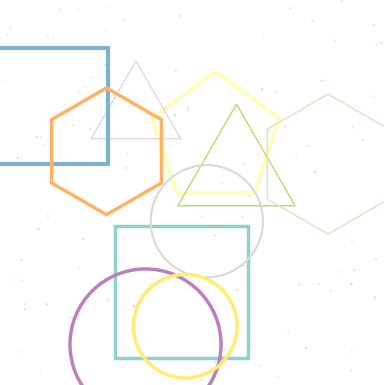[{"shape": "square", "thickness": 2.5, "radius": 0.86, "center": [0.471, 0.242]}, {"shape": "pentagon", "thickness": 2.5, "radius": 0.87, "center": [0.56, 0.64]}, {"shape": "triangle", "thickness": 0.5, "radius": 0.67, "center": [0.353, 0.707]}, {"shape": "square", "thickness": 3, "radius": 0.75, "center": [0.13, 0.724]}, {"shape": "hexagon", "thickness": 2.5, "radius": 0.82, "center": [0.277, 0.607]}, {"shape": "triangle", "thickness": 1, "radius": 0.88, "center": [0.614, 0.553]}, {"shape": "circle", "thickness": 1.5, "radius": 0.73, "center": [0.537, 0.426]}, {"shape": "circle", "thickness": 2.5, "radius": 0.98, "center": [0.378, 0.105]}, {"shape": "hexagon", "thickness": 1, "radius": 0.91, "center": [0.852, 0.574]}, {"shape": "circle", "thickness": 2.5, "radius": 0.67, "center": [0.481, 0.153]}]